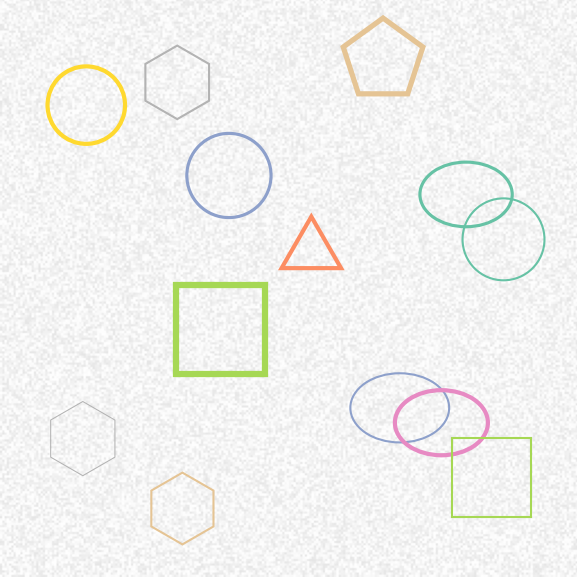[{"shape": "oval", "thickness": 1.5, "radius": 0.4, "center": [0.807, 0.662]}, {"shape": "circle", "thickness": 1, "radius": 0.35, "center": [0.872, 0.585]}, {"shape": "triangle", "thickness": 2, "radius": 0.3, "center": [0.539, 0.565]}, {"shape": "circle", "thickness": 1.5, "radius": 0.36, "center": [0.396, 0.695]}, {"shape": "oval", "thickness": 1, "radius": 0.43, "center": [0.692, 0.293]}, {"shape": "oval", "thickness": 2, "radius": 0.4, "center": [0.764, 0.267]}, {"shape": "square", "thickness": 1, "radius": 0.34, "center": [0.851, 0.172]}, {"shape": "square", "thickness": 3, "radius": 0.38, "center": [0.382, 0.428]}, {"shape": "circle", "thickness": 2, "radius": 0.34, "center": [0.149, 0.817]}, {"shape": "hexagon", "thickness": 1, "radius": 0.31, "center": [0.316, 0.119]}, {"shape": "pentagon", "thickness": 2.5, "radius": 0.36, "center": [0.663, 0.895]}, {"shape": "hexagon", "thickness": 0.5, "radius": 0.32, "center": [0.143, 0.24]}, {"shape": "hexagon", "thickness": 1, "radius": 0.32, "center": [0.307, 0.857]}]